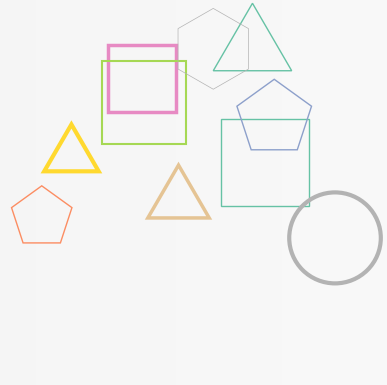[{"shape": "square", "thickness": 1, "radius": 0.57, "center": [0.683, 0.578]}, {"shape": "triangle", "thickness": 1, "radius": 0.58, "center": [0.652, 0.875]}, {"shape": "pentagon", "thickness": 1, "radius": 0.41, "center": [0.108, 0.435]}, {"shape": "pentagon", "thickness": 1, "radius": 0.51, "center": [0.708, 0.693]}, {"shape": "square", "thickness": 2.5, "radius": 0.44, "center": [0.367, 0.796]}, {"shape": "square", "thickness": 1.5, "radius": 0.54, "center": [0.371, 0.734]}, {"shape": "triangle", "thickness": 3, "radius": 0.41, "center": [0.184, 0.596]}, {"shape": "triangle", "thickness": 2.5, "radius": 0.46, "center": [0.461, 0.48]}, {"shape": "hexagon", "thickness": 0.5, "radius": 0.52, "center": [0.55, 0.873]}, {"shape": "circle", "thickness": 3, "radius": 0.59, "center": [0.865, 0.382]}]